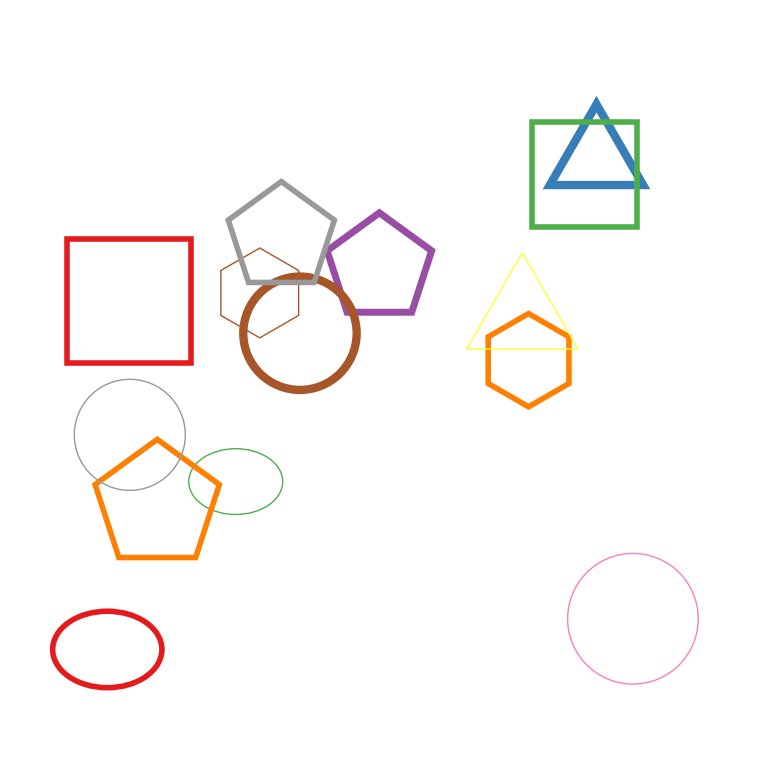[{"shape": "square", "thickness": 2, "radius": 0.4, "center": [0.168, 0.609]}, {"shape": "oval", "thickness": 2, "radius": 0.35, "center": [0.139, 0.157]}, {"shape": "triangle", "thickness": 3, "radius": 0.35, "center": [0.775, 0.795]}, {"shape": "oval", "thickness": 0.5, "radius": 0.31, "center": [0.306, 0.375]}, {"shape": "square", "thickness": 2, "radius": 0.34, "center": [0.76, 0.774]}, {"shape": "pentagon", "thickness": 2.5, "radius": 0.36, "center": [0.493, 0.652]}, {"shape": "hexagon", "thickness": 2, "radius": 0.3, "center": [0.686, 0.532]}, {"shape": "pentagon", "thickness": 2, "radius": 0.42, "center": [0.204, 0.345]}, {"shape": "triangle", "thickness": 0.5, "radius": 0.42, "center": [0.678, 0.589]}, {"shape": "circle", "thickness": 3, "radius": 0.37, "center": [0.39, 0.567]}, {"shape": "hexagon", "thickness": 0.5, "radius": 0.29, "center": [0.337, 0.62]}, {"shape": "circle", "thickness": 0.5, "radius": 0.42, "center": [0.822, 0.196]}, {"shape": "circle", "thickness": 0.5, "radius": 0.36, "center": [0.169, 0.435]}, {"shape": "pentagon", "thickness": 2, "radius": 0.36, "center": [0.365, 0.692]}]